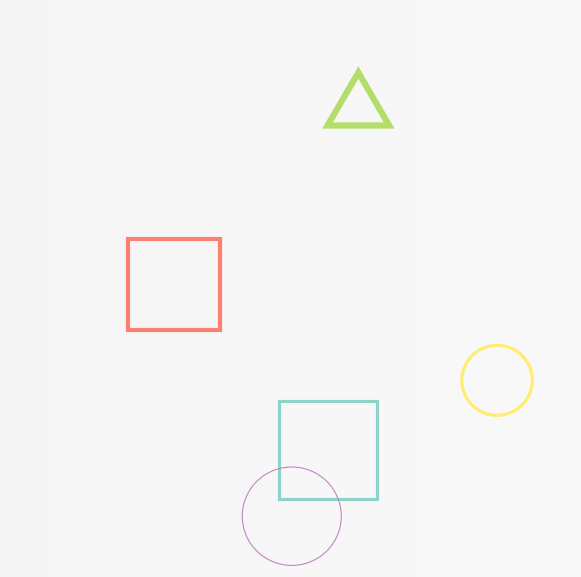[{"shape": "square", "thickness": 1.5, "radius": 0.42, "center": [0.564, 0.22]}, {"shape": "square", "thickness": 2, "radius": 0.4, "center": [0.3, 0.506]}, {"shape": "triangle", "thickness": 3, "radius": 0.31, "center": [0.617, 0.812]}, {"shape": "circle", "thickness": 0.5, "radius": 0.43, "center": [0.502, 0.105]}, {"shape": "circle", "thickness": 1.5, "radius": 0.3, "center": [0.855, 0.341]}]